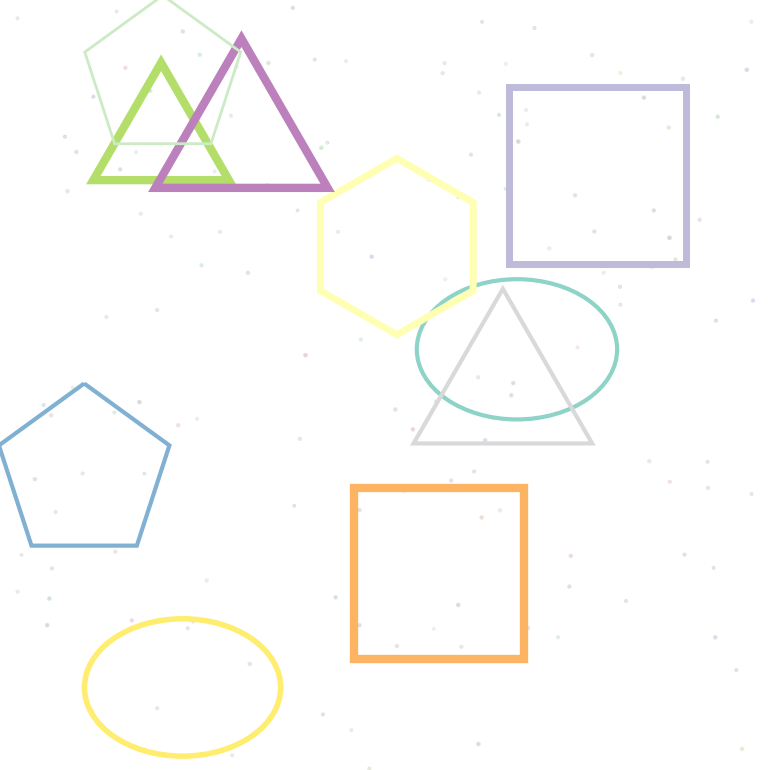[{"shape": "oval", "thickness": 1.5, "radius": 0.65, "center": [0.671, 0.546]}, {"shape": "hexagon", "thickness": 2.5, "radius": 0.57, "center": [0.515, 0.68]}, {"shape": "square", "thickness": 2.5, "radius": 0.57, "center": [0.776, 0.773]}, {"shape": "pentagon", "thickness": 1.5, "radius": 0.58, "center": [0.109, 0.386]}, {"shape": "square", "thickness": 3, "radius": 0.55, "center": [0.57, 0.255]}, {"shape": "triangle", "thickness": 3, "radius": 0.51, "center": [0.209, 0.817]}, {"shape": "triangle", "thickness": 1.5, "radius": 0.67, "center": [0.653, 0.491]}, {"shape": "triangle", "thickness": 3, "radius": 0.65, "center": [0.314, 0.821]}, {"shape": "pentagon", "thickness": 1, "radius": 0.53, "center": [0.211, 0.899]}, {"shape": "oval", "thickness": 2, "radius": 0.64, "center": [0.237, 0.107]}]